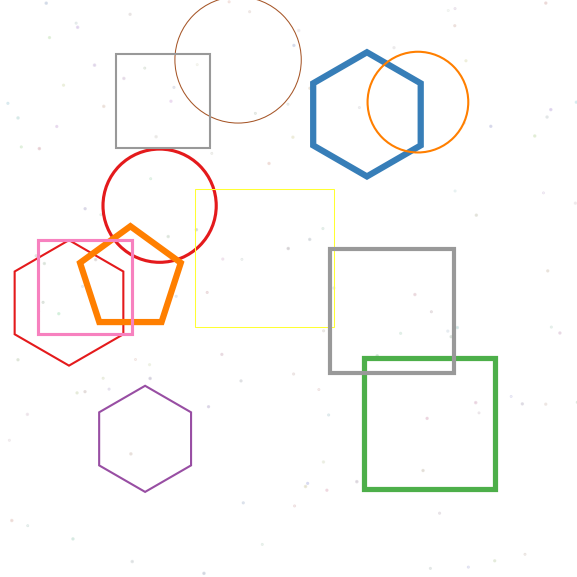[{"shape": "circle", "thickness": 1.5, "radius": 0.49, "center": [0.276, 0.643]}, {"shape": "hexagon", "thickness": 1, "radius": 0.54, "center": [0.119, 0.475]}, {"shape": "hexagon", "thickness": 3, "radius": 0.54, "center": [0.635, 0.801]}, {"shape": "square", "thickness": 2.5, "radius": 0.57, "center": [0.744, 0.266]}, {"shape": "hexagon", "thickness": 1, "radius": 0.46, "center": [0.251, 0.239]}, {"shape": "circle", "thickness": 1, "radius": 0.44, "center": [0.724, 0.822]}, {"shape": "pentagon", "thickness": 3, "radius": 0.46, "center": [0.226, 0.516]}, {"shape": "square", "thickness": 0.5, "radius": 0.6, "center": [0.458, 0.552]}, {"shape": "circle", "thickness": 0.5, "radius": 0.55, "center": [0.412, 0.895]}, {"shape": "square", "thickness": 1.5, "radius": 0.41, "center": [0.147, 0.502]}, {"shape": "square", "thickness": 2, "radius": 0.54, "center": [0.679, 0.46]}, {"shape": "square", "thickness": 1, "radius": 0.41, "center": [0.283, 0.825]}]